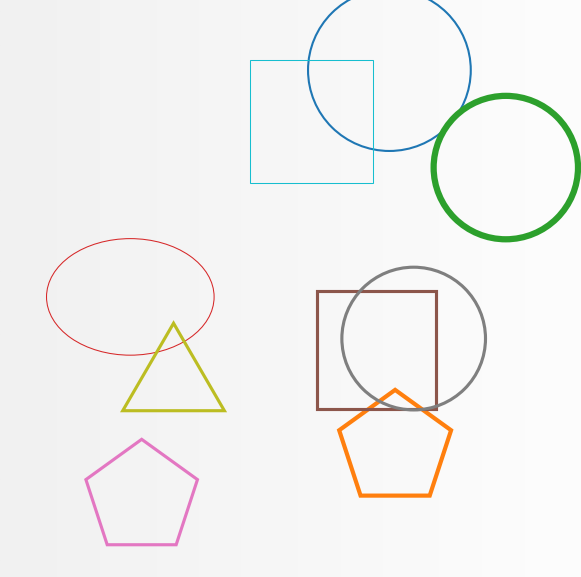[{"shape": "circle", "thickness": 1, "radius": 0.7, "center": [0.67, 0.878]}, {"shape": "pentagon", "thickness": 2, "radius": 0.51, "center": [0.68, 0.223]}, {"shape": "circle", "thickness": 3, "radius": 0.62, "center": [0.87, 0.709]}, {"shape": "oval", "thickness": 0.5, "radius": 0.72, "center": [0.224, 0.485]}, {"shape": "square", "thickness": 1.5, "radius": 0.51, "center": [0.648, 0.393]}, {"shape": "pentagon", "thickness": 1.5, "radius": 0.5, "center": [0.244, 0.137]}, {"shape": "circle", "thickness": 1.5, "radius": 0.62, "center": [0.712, 0.413]}, {"shape": "triangle", "thickness": 1.5, "radius": 0.5, "center": [0.299, 0.338]}, {"shape": "square", "thickness": 0.5, "radius": 0.53, "center": [0.536, 0.789]}]